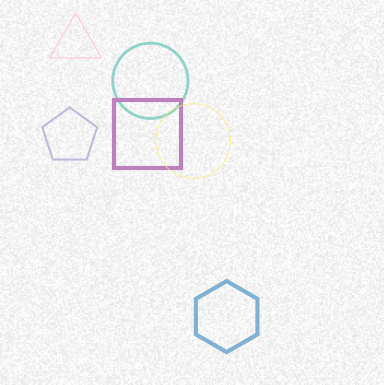[{"shape": "circle", "thickness": 2, "radius": 0.49, "center": [0.391, 0.79]}, {"shape": "pentagon", "thickness": 1.5, "radius": 0.37, "center": [0.181, 0.646]}, {"shape": "hexagon", "thickness": 3, "radius": 0.46, "center": [0.589, 0.178]}, {"shape": "triangle", "thickness": 1, "radius": 0.39, "center": [0.197, 0.889]}, {"shape": "square", "thickness": 3, "radius": 0.44, "center": [0.383, 0.652]}, {"shape": "circle", "thickness": 0.5, "radius": 0.48, "center": [0.502, 0.634]}]